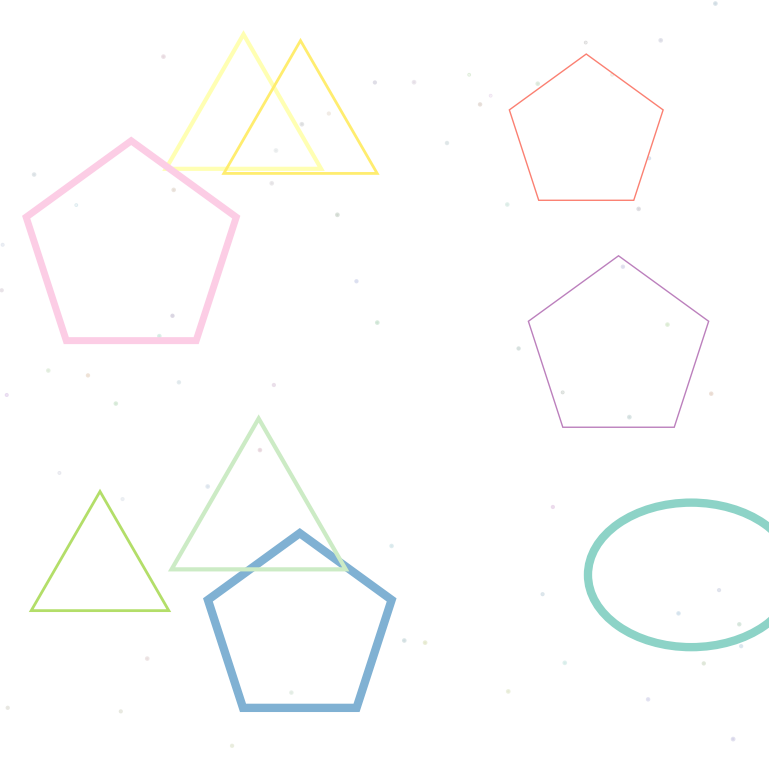[{"shape": "oval", "thickness": 3, "radius": 0.67, "center": [0.898, 0.253]}, {"shape": "triangle", "thickness": 1.5, "radius": 0.58, "center": [0.316, 0.839]}, {"shape": "pentagon", "thickness": 0.5, "radius": 0.52, "center": [0.761, 0.825]}, {"shape": "pentagon", "thickness": 3, "radius": 0.63, "center": [0.389, 0.182]}, {"shape": "triangle", "thickness": 1, "radius": 0.52, "center": [0.13, 0.259]}, {"shape": "pentagon", "thickness": 2.5, "radius": 0.72, "center": [0.17, 0.674]}, {"shape": "pentagon", "thickness": 0.5, "radius": 0.62, "center": [0.803, 0.545]}, {"shape": "triangle", "thickness": 1.5, "radius": 0.65, "center": [0.336, 0.326]}, {"shape": "triangle", "thickness": 1, "radius": 0.57, "center": [0.39, 0.832]}]